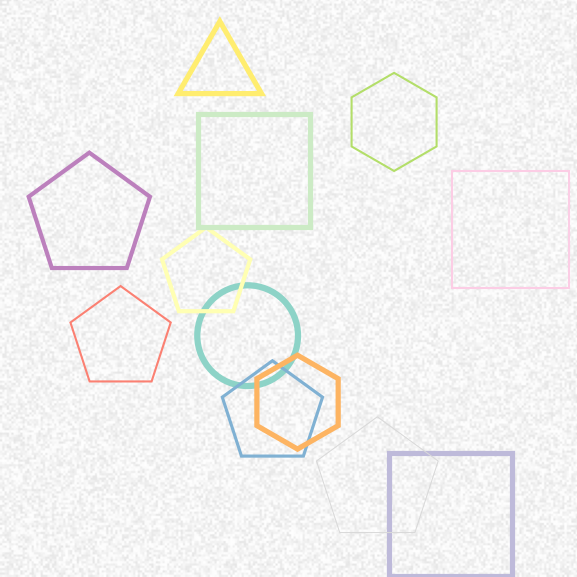[{"shape": "circle", "thickness": 3, "radius": 0.44, "center": [0.429, 0.418]}, {"shape": "pentagon", "thickness": 2, "radius": 0.4, "center": [0.357, 0.525]}, {"shape": "square", "thickness": 2.5, "radius": 0.53, "center": [0.78, 0.108]}, {"shape": "pentagon", "thickness": 1, "radius": 0.46, "center": [0.209, 0.412]}, {"shape": "pentagon", "thickness": 1.5, "radius": 0.46, "center": [0.472, 0.283]}, {"shape": "hexagon", "thickness": 2.5, "radius": 0.41, "center": [0.515, 0.303]}, {"shape": "hexagon", "thickness": 1, "radius": 0.42, "center": [0.682, 0.788]}, {"shape": "square", "thickness": 1, "radius": 0.51, "center": [0.884, 0.602]}, {"shape": "pentagon", "thickness": 0.5, "radius": 0.55, "center": [0.653, 0.167]}, {"shape": "pentagon", "thickness": 2, "radius": 0.55, "center": [0.155, 0.624]}, {"shape": "square", "thickness": 2.5, "radius": 0.49, "center": [0.44, 0.705]}, {"shape": "triangle", "thickness": 2.5, "radius": 0.42, "center": [0.381, 0.879]}]